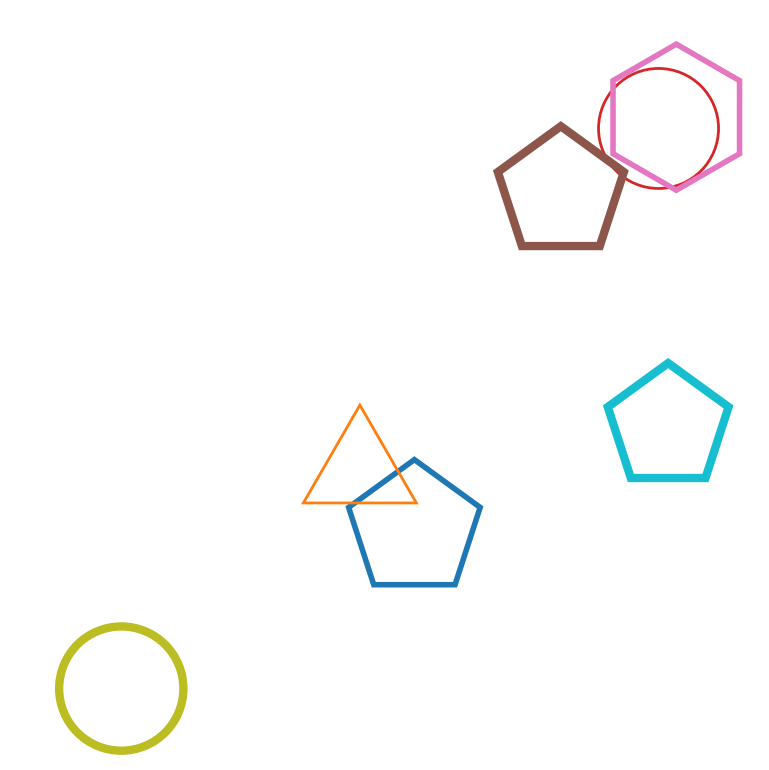[{"shape": "pentagon", "thickness": 2, "radius": 0.45, "center": [0.538, 0.313]}, {"shape": "triangle", "thickness": 1, "radius": 0.42, "center": [0.467, 0.389]}, {"shape": "circle", "thickness": 1, "radius": 0.39, "center": [0.855, 0.833]}, {"shape": "pentagon", "thickness": 3, "radius": 0.43, "center": [0.728, 0.75]}, {"shape": "hexagon", "thickness": 2, "radius": 0.47, "center": [0.878, 0.848]}, {"shape": "circle", "thickness": 3, "radius": 0.4, "center": [0.158, 0.106]}, {"shape": "pentagon", "thickness": 3, "radius": 0.41, "center": [0.868, 0.446]}]